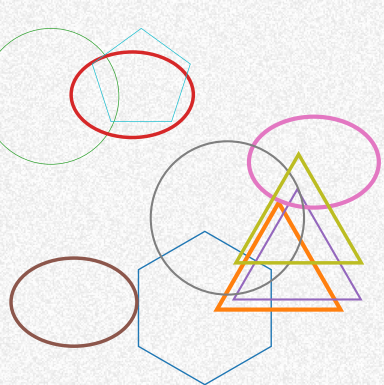[{"shape": "hexagon", "thickness": 1, "radius": 1.0, "center": [0.532, 0.2]}, {"shape": "triangle", "thickness": 3, "radius": 0.93, "center": [0.724, 0.288]}, {"shape": "circle", "thickness": 0.5, "radius": 0.88, "center": [0.132, 0.75]}, {"shape": "oval", "thickness": 2.5, "radius": 0.79, "center": [0.343, 0.754]}, {"shape": "triangle", "thickness": 1.5, "radius": 0.95, "center": [0.772, 0.317]}, {"shape": "oval", "thickness": 2.5, "radius": 0.82, "center": [0.192, 0.215]}, {"shape": "oval", "thickness": 3, "radius": 0.84, "center": [0.815, 0.579]}, {"shape": "circle", "thickness": 1.5, "radius": 1.0, "center": [0.591, 0.434]}, {"shape": "triangle", "thickness": 2.5, "radius": 0.94, "center": [0.776, 0.411]}, {"shape": "pentagon", "thickness": 0.5, "radius": 0.67, "center": [0.367, 0.792]}]